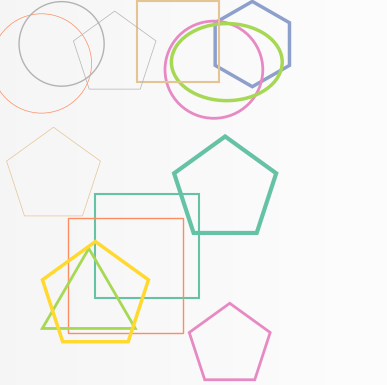[{"shape": "pentagon", "thickness": 3, "radius": 0.69, "center": [0.581, 0.507]}, {"shape": "square", "thickness": 1.5, "radius": 0.67, "center": [0.38, 0.361]}, {"shape": "square", "thickness": 1, "radius": 0.74, "center": [0.323, 0.285]}, {"shape": "circle", "thickness": 0.5, "radius": 0.65, "center": [0.107, 0.835]}, {"shape": "hexagon", "thickness": 2.5, "radius": 0.55, "center": [0.651, 0.886]}, {"shape": "pentagon", "thickness": 2, "radius": 0.55, "center": [0.593, 0.102]}, {"shape": "circle", "thickness": 2, "radius": 0.63, "center": [0.552, 0.819]}, {"shape": "triangle", "thickness": 2, "radius": 0.69, "center": [0.229, 0.216]}, {"shape": "oval", "thickness": 2.5, "radius": 0.71, "center": [0.585, 0.839]}, {"shape": "pentagon", "thickness": 2.5, "radius": 0.72, "center": [0.246, 0.229]}, {"shape": "pentagon", "thickness": 0.5, "radius": 0.64, "center": [0.138, 0.542]}, {"shape": "square", "thickness": 1.5, "radius": 0.53, "center": [0.459, 0.892]}, {"shape": "pentagon", "thickness": 0.5, "radius": 0.56, "center": [0.296, 0.859]}, {"shape": "circle", "thickness": 1, "radius": 0.55, "center": [0.159, 0.886]}]